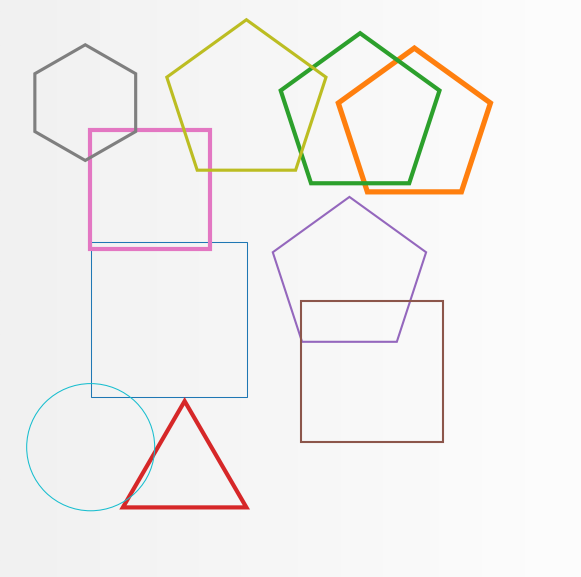[{"shape": "square", "thickness": 0.5, "radius": 0.67, "center": [0.291, 0.446]}, {"shape": "pentagon", "thickness": 2.5, "radius": 0.69, "center": [0.713, 0.778]}, {"shape": "pentagon", "thickness": 2, "radius": 0.72, "center": [0.62, 0.798]}, {"shape": "triangle", "thickness": 2, "radius": 0.61, "center": [0.318, 0.182]}, {"shape": "pentagon", "thickness": 1, "radius": 0.69, "center": [0.601, 0.519]}, {"shape": "square", "thickness": 1, "radius": 0.61, "center": [0.64, 0.355]}, {"shape": "square", "thickness": 2, "radius": 0.51, "center": [0.258, 0.671]}, {"shape": "hexagon", "thickness": 1.5, "radius": 0.5, "center": [0.147, 0.821]}, {"shape": "pentagon", "thickness": 1.5, "radius": 0.72, "center": [0.424, 0.821]}, {"shape": "circle", "thickness": 0.5, "radius": 0.55, "center": [0.156, 0.225]}]